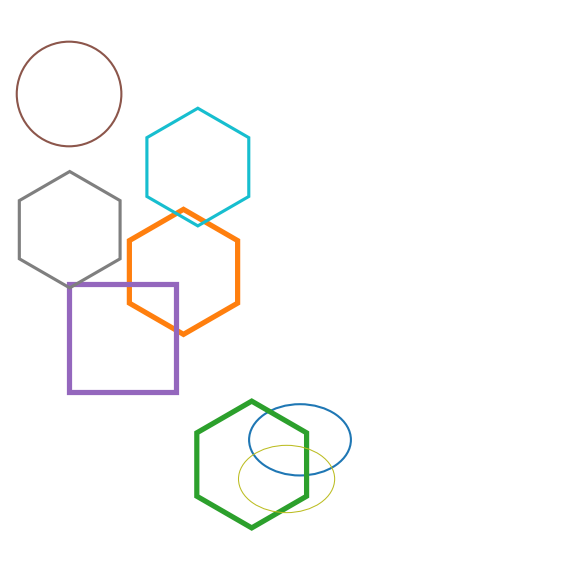[{"shape": "oval", "thickness": 1, "radius": 0.44, "center": [0.519, 0.238]}, {"shape": "hexagon", "thickness": 2.5, "radius": 0.54, "center": [0.318, 0.528]}, {"shape": "hexagon", "thickness": 2.5, "radius": 0.55, "center": [0.436, 0.195]}, {"shape": "square", "thickness": 2.5, "radius": 0.47, "center": [0.212, 0.414]}, {"shape": "circle", "thickness": 1, "radius": 0.45, "center": [0.12, 0.836]}, {"shape": "hexagon", "thickness": 1.5, "radius": 0.5, "center": [0.121, 0.601]}, {"shape": "oval", "thickness": 0.5, "radius": 0.42, "center": [0.496, 0.17]}, {"shape": "hexagon", "thickness": 1.5, "radius": 0.51, "center": [0.343, 0.71]}]